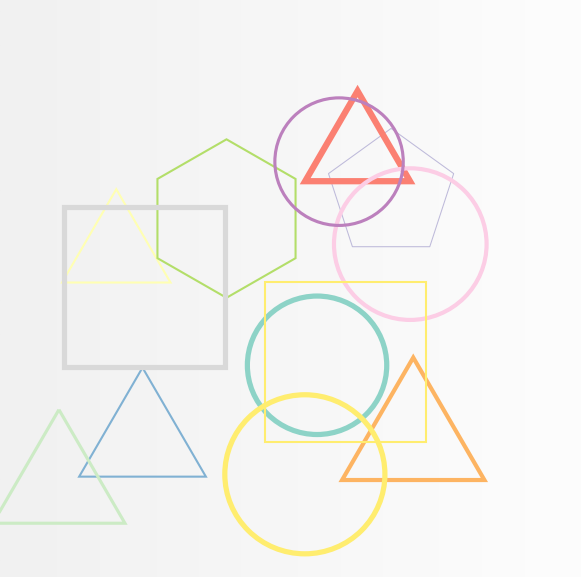[{"shape": "circle", "thickness": 2.5, "radius": 0.6, "center": [0.545, 0.367]}, {"shape": "triangle", "thickness": 1, "radius": 0.54, "center": [0.2, 0.564]}, {"shape": "pentagon", "thickness": 0.5, "radius": 0.57, "center": [0.673, 0.664]}, {"shape": "triangle", "thickness": 3, "radius": 0.52, "center": [0.615, 0.737]}, {"shape": "triangle", "thickness": 1, "radius": 0.63, "center": [0.245, 0.237]}, {"shape": "triangle", "thickness": 2, "radius": 0.71, "center": [0.711, 0.239]}, {"shape": "hexagon", "thickness": 1, "radius": 0.69, "center": [0.39, 0.621]}, {"shape": "circle", "thickness": 2, "radius": 0.66, "center": [0.706, 0.576]}, {"shape": "square", "thickness": 2.5, "radius": 0.69, "center": [0.249, 0.502]}, {"shape": "circle", "thickness": 1.5, "radius": 0.55, "center": [0.583, 0.719]}, {"shape": "triangle", "thickness": 1.5, "radius": 0.66, "center": [0.101, 0.159]}, {"shape": "square", "thickness": 1, "radius": 0.69, "center": [0.594, 0.373]}, {"shape": "circle", "thickness": 2.5, "radius": 0.69, "center": [0.525, 0.178]}]